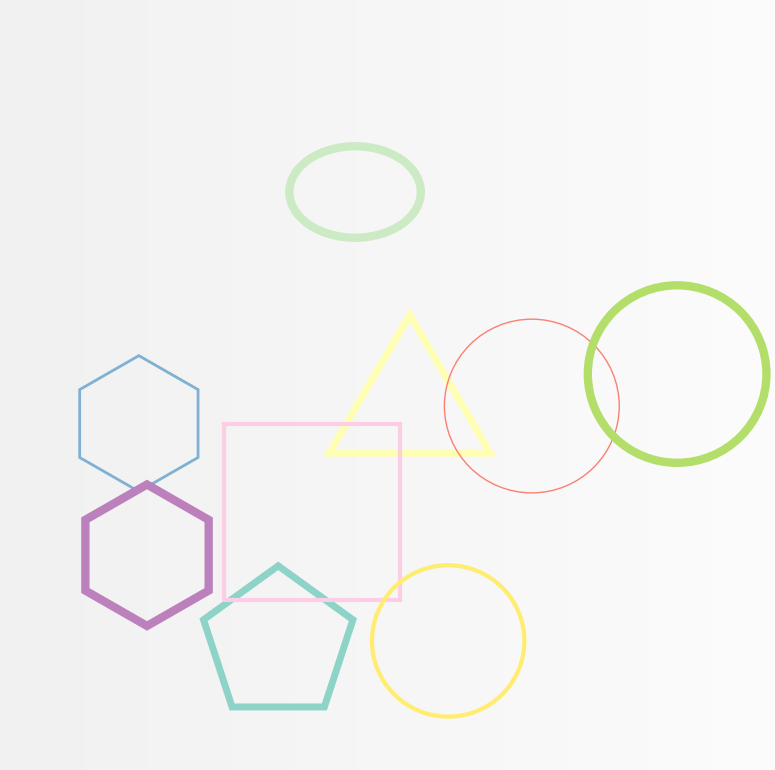[{"shape": "pentagon", "thickness": 2.5, "radius": 0.51, "center": [0.359, 0.164]}, {"shape": "triangle", "thickness": 2.5, "radius": 0.6, "center": [0.529, 0.471]}, {"shape": "circle", "thickness": 0.5, "radius": 0.56, "center": [0.686, 0.473]}, {"shape": "hexagon", "thickness": 1, "radius": 0.44, "center": [0.179, 0.45]}, {"shape": "circle", "thickness": 3, "radius": 0.58, "center": [0.874, 0.514]}, {"shape": "square", "thickness": 1.5, "radius": 0.57, "center": [0.403, 0.335]}, {"shape": "hexagon", "thickness": 3, "radius": 0.46, "center": [0.19, 0.279]}, {"shape": "oval", "thickness": 3, "radius": 0.42, "center": [0.458, 0.751]}, {"shape": "circle", "thickness": 1.5, "radius": 0.49, "center": [0.578, 0.168]}]